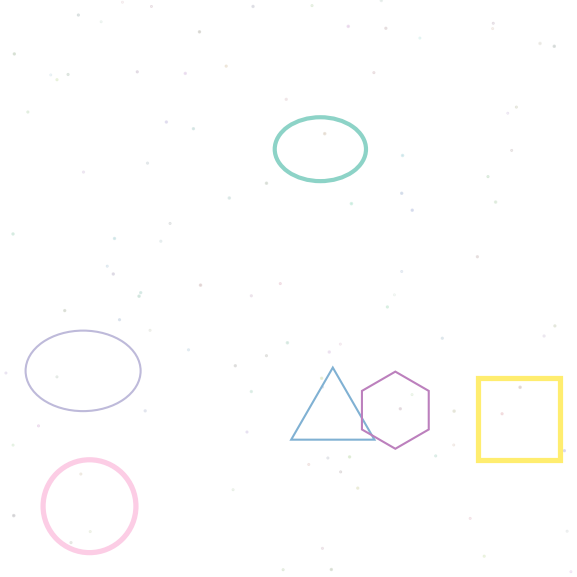[{"shape": "oval", "thickness": 2, "radius": 0.4, "center": [0.555, 0.741]}, {"shape": "oval", "thickness": 1, "radius": 0.5, "center": [0.144, 0.357]}, {"shape": "triangle", "thickness": 1, "radius": 0.42, "center": [0.576, 0.279]}, {"shape": "circle", "thickness": 2.5, "radius": 0.4, "center": [0.155, 0.123]}, {"shape": "hexagon", "thickness": 1, "radius": 0.33, "center": [0.685, 0.289]}, {"shape": "square", "thickness": 2.5, "radius": 0.36, "center": [0.898, 0.274]}]